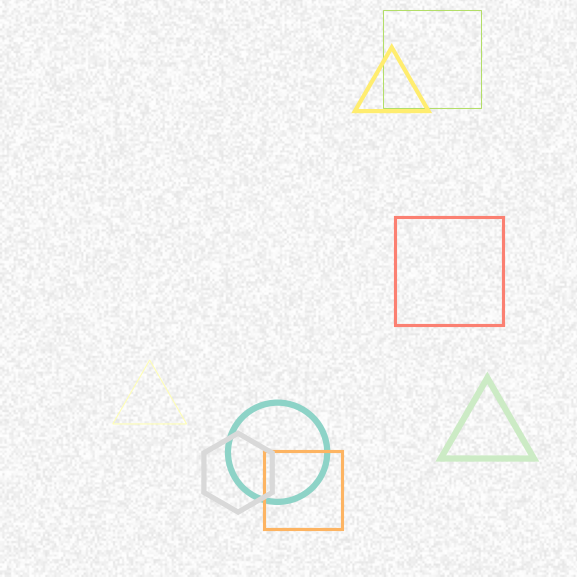[{"shape": "circle", "thickness": 3, "radius": 0.43, "center": [0.481, 0.216]}, {"shape": "triangle", "thickness": 0.5, "radius": 0.37, "center": [0.259, 0.302]}, {"shape": "square", "thickness": 1.5, "radius": 0.47, "center": [0.777, 0.53]}, {"shape": "square", "thickness": 1.5, "radius": 0.34, "center": [0.525, 0.151]}, {"shape": "square", "thickness": 0.5, "radius": 0.42, "center": [0.748, 0.897]}, {"shape": "hexagon", "thickness": 2.5, "radius": 0.34, "center": [0.412, 0.181]}, {"shape": "triangle", "thickness": 3, "radius": 0.47, "center": [0.844, 0.252]}, {"shape": "triangle", "thickness": 2, "radius": 0.37, "center": [0.678, 0.844]}]